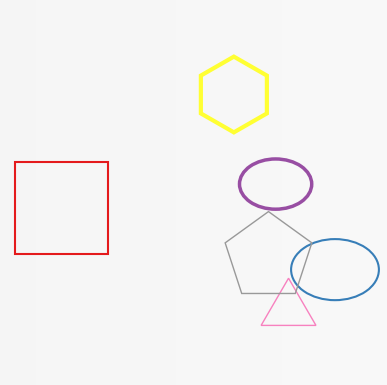[{"shape": "square", "thickness": 1.5, "radius": 0.6, "center": [0.158, 0.459]}, {"shape": "oval", "thickness": 1.5, "radius": 0.57, "center": [0.864, 0.3]}, {"shape": "oval", "thickness": 2.5, "radius": 0.47, "center": [0.711, 0.522]}, {"shape": "hexagon", "thickness": 3, "radius": 0.49, "center": [0.604, 0.755]}, {"shape": "triangle", "thickness": 1, "radius": 0.41, "center": [0.745, 0.196]}, {"shape": "pentagon", "thickness": 1, "radius": 0.59, "center": [0.693, 0.333]}]